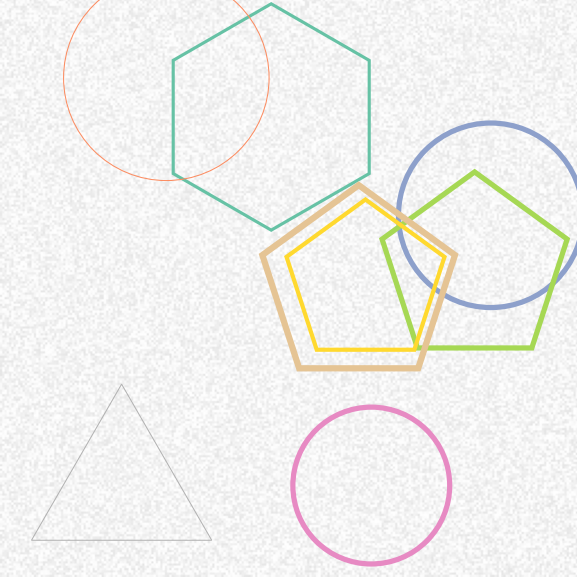[{"shape": "hexagon", "thickness": 1.5, "radius": 0.98, "center": [0.47, 0.797]}, {"shape": "circle", "thickness": 0.5, "radius": 0.89, "center": [0.288, 0.864]}, {"shape": "circle", "thickness": 2.5, "radius": 0.8, "center": [0.85, 0.626]}, {"shape": "circle", "thickness": 2.5, "radius": 0.68, "center": [0.643, 0.158]}, {"shape": "pentagon", "thickness": 2.5, "radius": 0.84, "center": [0.822, 0.533]}, {"shape": "pentagon", "thickness": 2, "radius": 0.72, "center": [0.633, 0.51]}, {"shape": "pentagon", "thickness": 3, "radius": 0.88, "center": [0.621, 0.503]}, {"shape": "triangle", "thickness": 0.5, "radius": 0.9, "center": [0.211, 0.154]}]